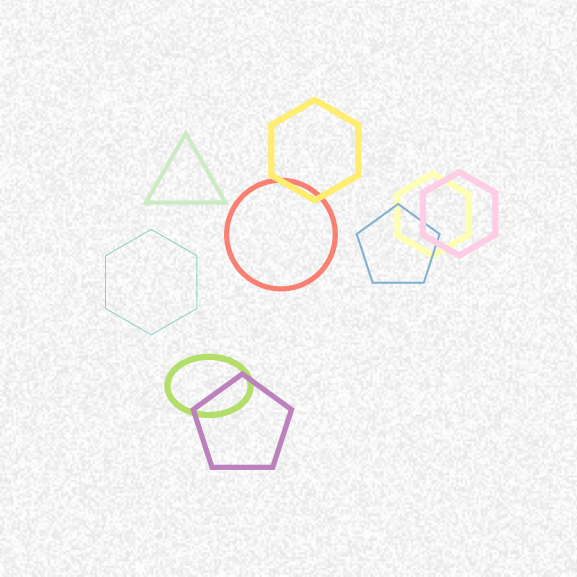[{"shape": "hexagon", "thickness": 0.5, "radius": 0.46, "center": [0.262, 0.511]}, {"shape": "hexagon", "thickness": 3, "radius": 0.35, "center": [0.75, 0.627]}, {"shape": "circle", "thickness": 2.5, "radius": 0.47, "center": [0.487, 0.593]}, {"shape": "pentagon", "thickness": 1, "radius": 0.38, "center": [0.689, 0.571]}, {"shape": "oval", "thickness": 3, "radius": 0.36, "center": [0.362, 0.331]}, {"shape": "hexagon", "thickness": 3, "radius": 0.36, "center": [0.795, 0.629]}, {"shape": "pentagon", "thickness": 2.5, "radius": 0.45, "center": [0.42, 0.262]}, {"shape": "triangle", "thickness": 2, "radius": 0.4, "center": [0.322, 0.688]}, {"shape": "hexagon", "thickness": 3, "radius": 0.43, "center": [0.545, 0.739]}]